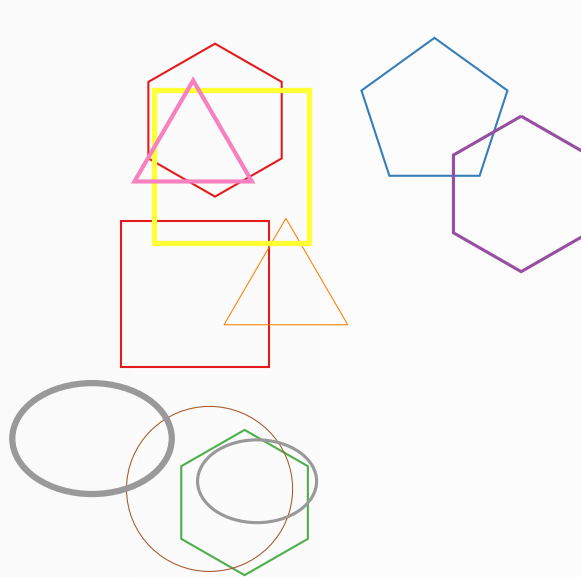[{"shape": "square", "thickness": 1, "radius": 0.64, "center": [0.335, 0.49]}, {"shape": "hexagon", "thickness": 1, "radius": 0.66, "center": [0.37, 0.791]}, {"shape": "pentagon", "thickness": 1, "radius": 0.66, "center": [0.747, 0.802]}, {"shape": "hexagon", "thickness": 1, "radius": 0.63, "center": [0.421, 0.129]}, {"shape": "hexagon", "thickness": 1.5, "radius": 0.67, "center": [0.897, 0.663]}, {"shape": "triangle", "thickness": 0.5, "radius": 0.61, "center": [0.492, 0.498]}, {"shape": "square", "thickness": 2.5, "radius": 0.66, "center": [0.398, 0.71]}, {"shape": "circle", "thickness": 0.5, "radius": 0.71, "center": [0.361, 0.152]}, {"shape": "triangle", "thickness": 2, "radius": 0.58, "center": [0.332, 0.743]}, {"shape": "oval", "thickness": 1.5, "radius": 0.51, "center": [0.442, 0.166]}, {"shape": "oval", "thickness": 3, "radius": 0.69, "center": [0.158, 0.24]}]